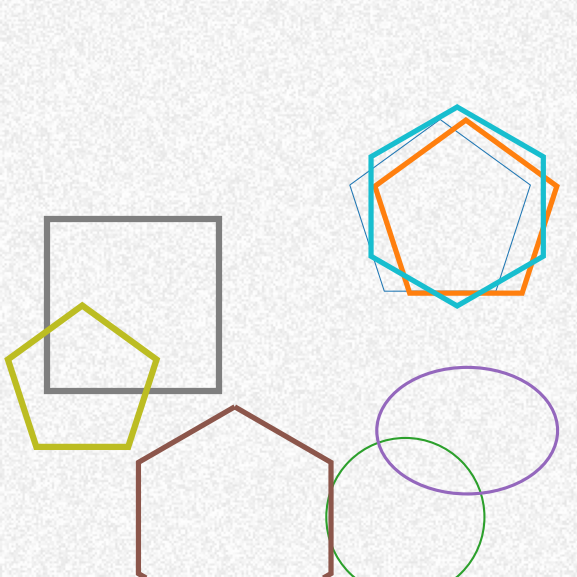[{"shape": "pentagon", "thickness": 0.5, "radius": 0.82, "center": [0.762, 0.628]}, {"shape": "pentagon", "thickness": 2.5, "radius": 0.83, "center": [0.807, 0.626]}, {"shape": "circle", "thickness": 1, "radius": 0.68, "center": [0.702, 0.104]}, {"shape": "oval", "thickness": 1.5, "radius": 0.78, "center": [0.809, 0.253]}, {"shape": "hexagon", "thickness": 2.5, "radius": 0.96, "center": [0.406, 0.102]}, {"shape": "square", "thickness": 3, "radius": 0.75, "center": [0.23, 0.472]}, {"shape": "pentagon", "thickness": 3, "radius": 0.68, "center": [0.142, 0.335]}, {"shape": "hexagon", "thickness": 2.5, "radius": 0.86, "center": [0.792, 0.642]}]